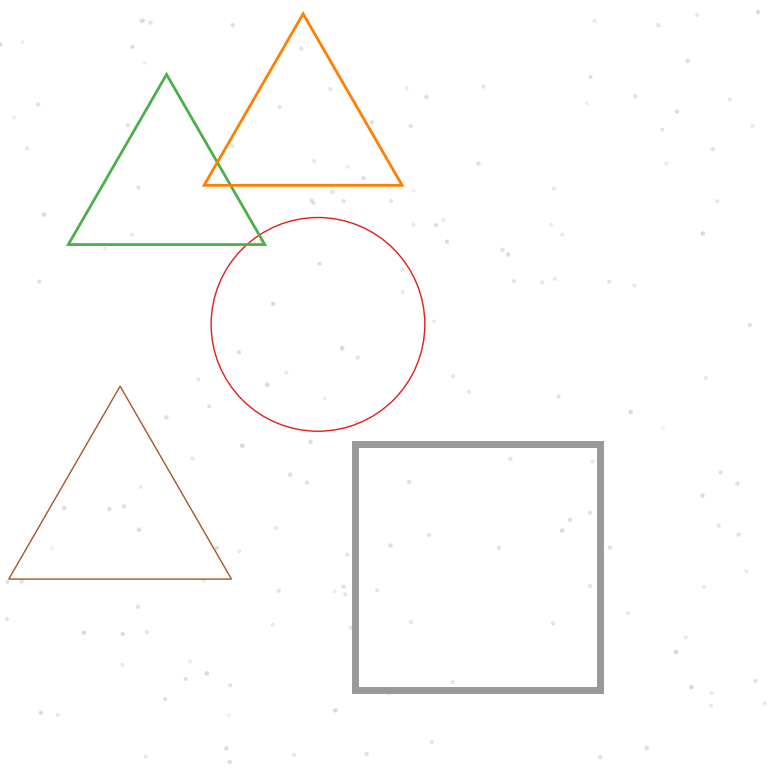[{"shape": "circle", "thickness": 0.5, "radius": 0.69, "center": [0.413, 0.579]}, {"shape": "triangle", "thickness": 1, "radius": 0.74, "center": [0.216, 0.756]}, {"shape": "triangle", "thickness": 1, "radius": 0.74, "center": [0.394, 0.834]}, {"shape": "triangle", "thickness": 0.5, "radius": 0.83, "center": [0.156, 0.331]}, {"shape": "square", "thickness": 2.5, "radius": 0.8, "center": [0.62, 0.264]}]